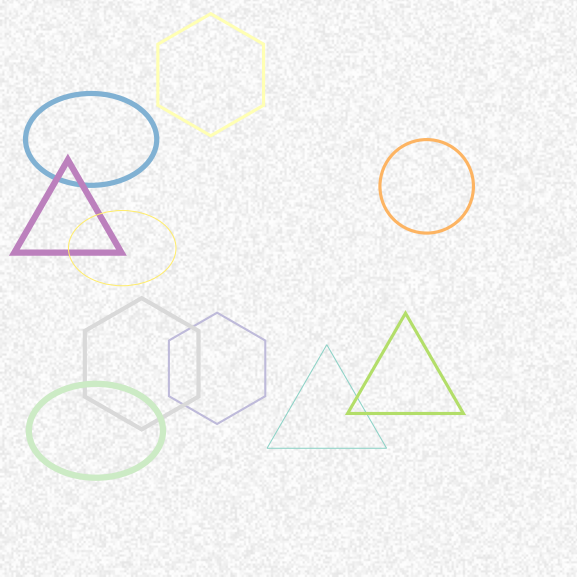[{"shape": "triangle", "thickness": 0.5, "radius": 0.6, "center": [0.566, 0.283]}, {"shape": "hexagon", "thickness": 1.5, "radius": 0.53, "center": [0.365, 0.87]}, {"shape": "hexagon", "thickness": 1, "radius": 0.48, "center": [0.376, 0.361]}, {"shape": "oval", "thickness": 2.5, "radius": 0.57, "center": [0.158, 0.758]}, {"shape": "circle", "thickness": 1.5, "radius": 0.4, "center": [0.739, 0.676]}, {"shape": "triangle", "thickness": 1.5, "radius": 0.58, "center": [0.702, 0.341]}, {"shape": "hexagon", "thickness": 2, "radius": 0.57, "center": [0.245, 0.369]}, {"shape": "triangle", "thickness": 3, "radius": 0.54, "center": [0.118, 0.615]}, {"shape": "oval", "thickness": 3, "radius": 0.58, "center": [0.166, 0.253]}, {"shape": "oval", "thickness": 0.5, "radius": 0.47, "center": [0.212, 0.569]}]